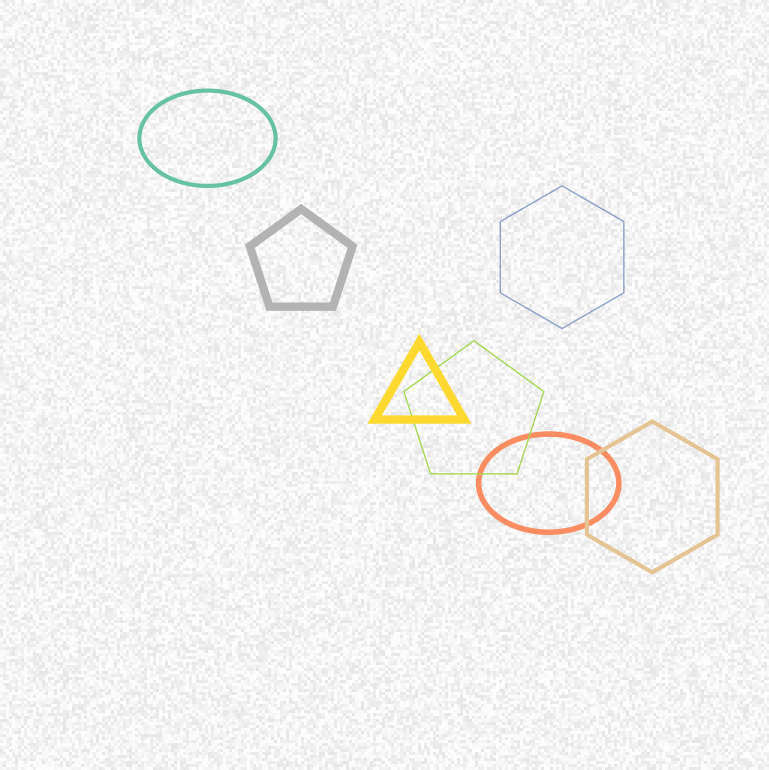[{"shape": "oval", "thickness": 1.5, "radius": 0.44, "center": [0.269, 0.82]}, {"shape": "oval", "thickness": 2, "radius": 0.46, "center": [0.713, 0.373]}, {"shape": "hexagon", "thickness": 0.5, "radius": 0.46, "center": [0.73, 0.666]}, {"shape": "pentagon", "thickness": 0.5, "radius": 0.48, "center": [0.615, 0.462]}, {"shape": "triangle", "thickness": 3, "radius": 0.34, "center": [0.545, 0.489]}, {"shape": "hexagon", "thickness": 1.5, "radius": 0.49, "center": [0.847, 0.355]}, {"shape": "pentagon", "thickness": 3, "radius": 0.35, "center": [0.391, 0.658]}]